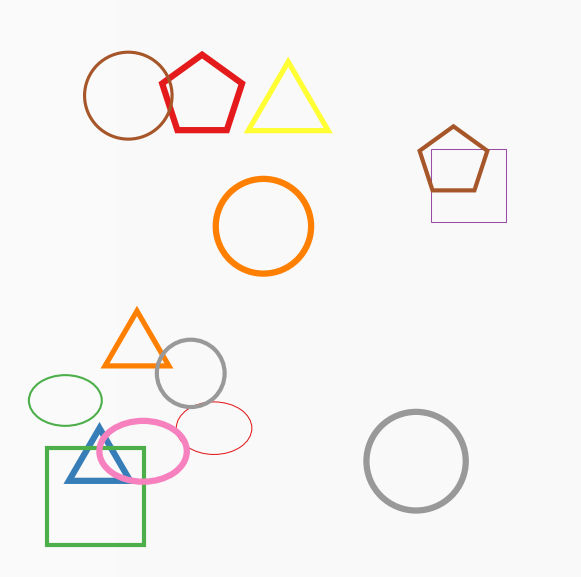[{"shape": "oval", "thickness": 0.5, "radius": 0.33, "center": [0.368, 0.258]}, {"shape": "pentagon", "thickness": 3, "radius": 0.36, "center": [0.348, 0.832]}, {"shape": "triangle", "thickness": 3, "radius": 0.3, "center": [0.171, 0.197]}, {"shape": "square", "thickness": 2, "radius": 0.42, "center": [0.164, 0.139]}, {"shape": "oval", "thickness": 1, "radius": 0.31, "center": [0.112, 0.306]}, {"shape": "square", "thickness": 0.5, "radius": 0.32, "center": [0.806, 0.678]}, {"shape": "circle", "thickness": 3, "radius": 0.41, "center": [0.453, 0.607]}, {"shape": "triangle", "thickness": 2.5, "radius": 0.32, "center": [0.236, 0.397]}, {"shape": "triangle", "thickness": 2.5, "radius": 0.4, "center": [0.496, 0.813]}, {"shape": "pentagon", "thickness": 2, "radius": 0.31, "center": [0.78, 0.719]}, {"shape": "circle", "thickness": 1.5, "radius": 0.38, "center": [0.221, 0.834]}, {"shape": "oval", "thickness": 3, "radius": 0.38, "center": [0.246, 0.218]}, {"shape": "circle", "thickness": 3, "radius": 0.43, "center": [0.716, 0.201]}, {"shape": "circle", "thickness": 2, "radius": 0.29, "center": [0.328, 0.353]}]